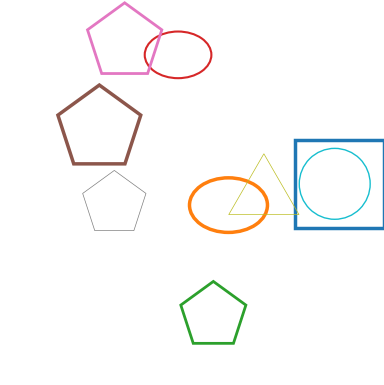[{"shape": "square", "thickness": 2.5, "radius": 0.57, "center": [0.881, 0.522]}, {"shape": "oval", "thickness": 2.5, "radius": 0.51, "center": [0.593, 0.467]}, {"shape": "pentagon", "thickness": 2, "radius": 0.44, "center": [0.554, 0.18]}, {"shape": "oval", "thickness": 1.5, "radius": 0.43, "center": [0.462, 0.858]}, {"shape": "pentagon", "thickness": 2.5, "radius": 0.57, "center": [0.258, 0.666]}, {"shape": "pentagon", "thickness": 2, "radius": 0.51, "center": [0.324, 0.891]}, {"shape": "pentagon", "thickness": 0.5, "radius": 0.43, "center": [0.297, 0.471]}, {"shape": "triangle", "thickness": 0.5, "radius": 0.53, "center": [0.685, 0.495]}, {"shape": "circle", "thickness": 1, "radius": 0.46, "center": [0.869, 0.523]}]